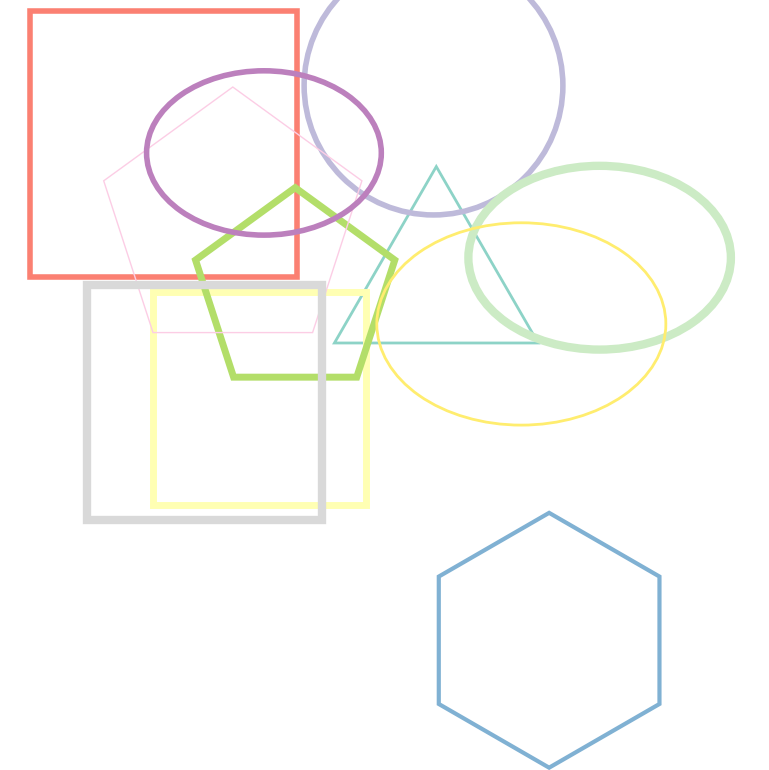[{"shape": "triangle", "thickness": 1, "radius": 0.76, "center": [0.567, 0.631]}, {"shape": "square", "thickness": 2.5, "radius": 0.69, "center": [0.337, 0.483]}, {"shape": "circle", "thickness": 2, "radius": 0.84, "center": [0.563, 0.889]}, {"shape": "square", "thickness": 2, "radius": 0.87, "center": [0.212, 0.813]}, {"shape": "hexagon", "thickness": 1.5, "radius": 0.83, "center": [0.713, 0.168]}, {"shape": "pentagon", "thickness": 2.5, "radius": 0.68, "center": [0.383, 0.62]}, {"shape": "pentagon", "thickness": 0.5, "radius": 0.88, "center": [0.302, 0.711]}, {"shape": "square", "thickness": 3, "radius": 0.76, "center": [0.266, 0.477]}, {"shape": "oval", "thickness": 2, "radius": 0.76, "center": [0.343, 0.801]}, {"shape": "oval", "thickness": 3, "radius": 0.85, "center": [0.779, 0.665]}, {"shape": "oval", "thickness": 1, "radius": 0.94, "center": [0.677, 0.579]}]